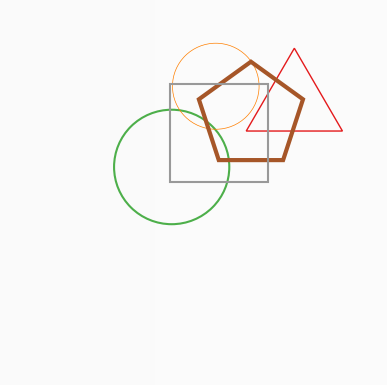[{"shape": "triangle", "thickness": 1, "radius": 0.72, "center": [0.76, 0.731]}, {"shape": "circle", "thickness": 1.5, "radius": 0.74, "center": [0.443, 0.566]}, {"shape": "circle", "thickness": 0.5, "radius": 0.56, "center": [0.557, 0.776]}, {"shape": "pentagon", "thickness": 3, "radius": 0.71, "center": [0.648, 0.698]}, {"shape": "square", "thickness": 1.5, "radius": 0.63, "center": [0.566, 0.655]}]